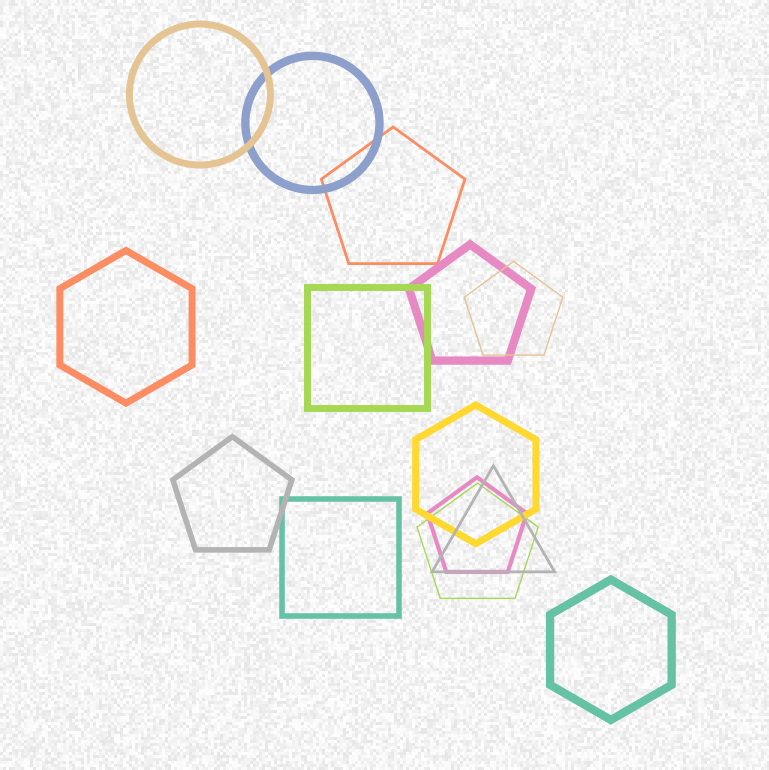[{"shape": "hexagon", "thickness": 3, "radius": 0.46, "center": [0.793, 0.156]}, {"shape": "square", "thickness": 2, "radius": 0.38, "center": [0.442, 0.276]}, {"shape": "hexagon", "thickness": 2.5, "radius": 0.5, "center": [0.164, 0.576]}, {"shape": "pentagon", "thickness": 1, "radius": 0.49, "center": [0.511, 0.737]}, {"shape": "circle", "thickness": 3, "radius": 0.44, "center": [0.406, 0.84]}, {"shape": "pentagon", "thickness": 1.5, "radius": 0.34, "center": [0.62, 0.312]}, {"shape": "pentagon", "thickness": 3, "radius": 0.42, "center": [0.611, 0.599]}, {"shape": "square", "thickness": 2.5, "radius": 0.39, "center": [0.477, 0.549]}, {"shape": "pentagon", "thickness": 0.5, "radius": 0.41, "center": [0.62, 0.29]}, {"shape": "hexagon", "thickness": 2.5, "radius": 0.45, "center": [0.618, 0.384]}, {"shape": "pentagon", "thickness": 0.5, "radius": 0.34, "center": [0.667, 0.593]}, {"shape": "circle", "thickness": 2.5, "radius": 0.46, "center": [0.26, 0.877]}, {"shape": "triangle", "thickness": 1, "radius": 0.46, "center": [0.641, 0.303]}, {"shape": "pentagon", "thickness": 2, "radius": 0.41, "center": [0.302, 0.352]}]